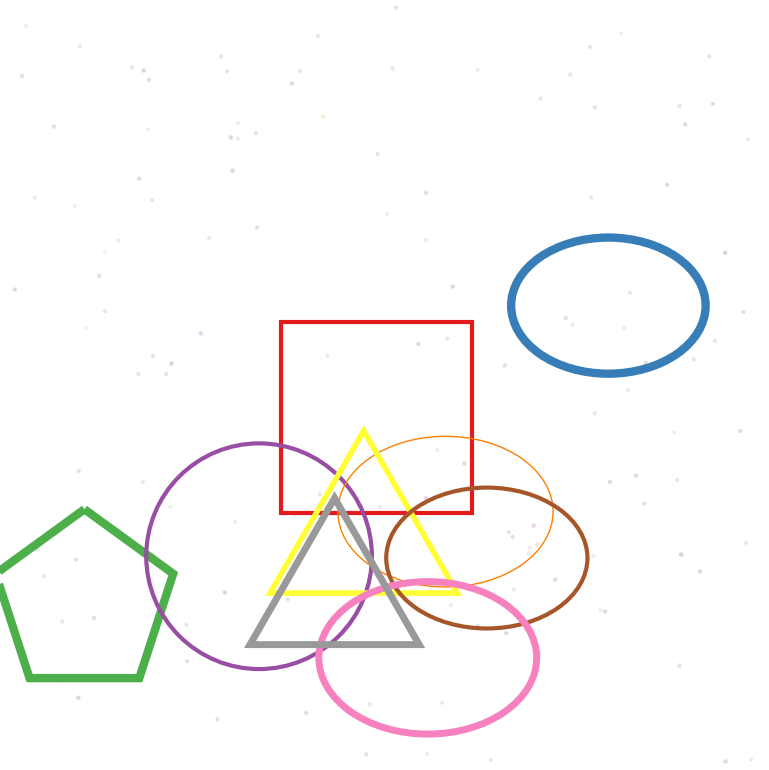[{"shape": "square", "thickness": 1.5, "radius": 0.62, "center": [0.489, 0.458]}, {"shape": "oval", "thickness": 3, "radius": 0.63, "center": [0.79, 0.603]}, {"shape": "pentagon", "thickness": 3, "radius": 0.61, "center": [0.11, 0.217]}, {"shape": "circle", "thickness": 1.5, "radius": 0.73, "center": [0.336, 0.278]}, {"shape": "oval", "thickness": 0.5, "radius": 0.7, "center": [0.579, 0.336]}, {"shape": "triangle", "thickness": 2, "radius": 0.7, "center": [0.472, 0.3]}, {"shape": "oval", "thickness": 1.5, "radius": 0.65, "center": [0.632, 0.275]}, {"shape": "oval", "thickness": 2.5, "radius": 0.71, "center": [0.556, 0.146]}, {"shape": "triangle", "thickness": 2.5, "radius": 0.63, "center": [0.435, 0.226]}]